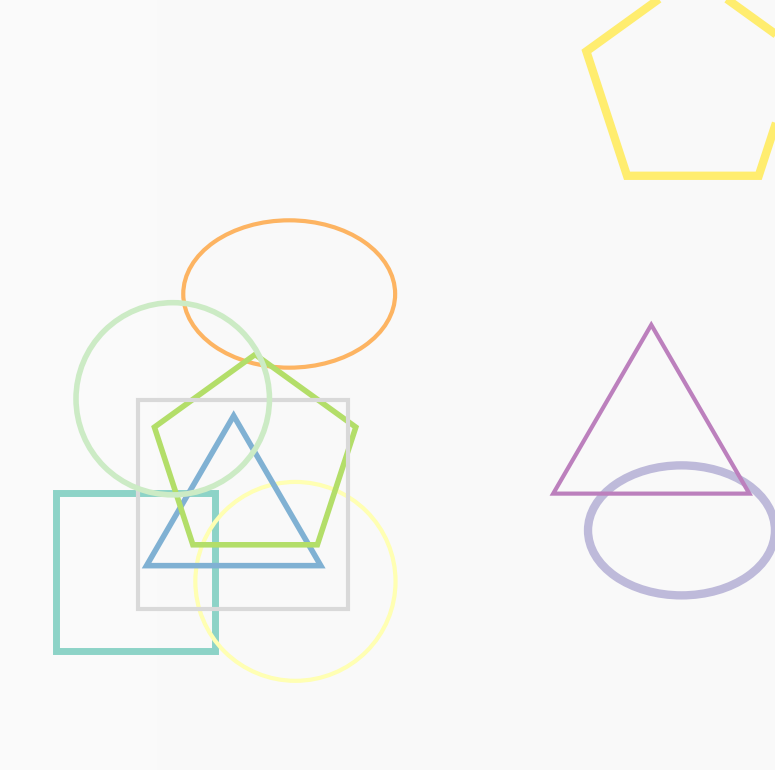[{"shape": "square", "thickness": 2.5, "radius": 0.51, "center": [0.175, 0.257]}, {"shape": "circle", "thickness": 1.5, "radius": 0.65, "center": [0.381, 0.245]}, {"shape": "oval", "thickness": 3, "radius": 0.6, "center": [0.879, 0.311]}, {"shape": "triangle", "thickness": 2, "radius": 0.65, "center": [0.302, 0.33]}, {"shape": "oval", "thickness": 1.5, "radius": 0.68, "center": [0.373, 0.618]}, {"shape": "pentagon", "thickness": 2, "radius": 0.68, "center": [0.329, 0.403]}, {"shape": "square", "thickness": 1.5, "radius": 0.68, "center": [0.313, 0.345]}, {"shape": "triangle", "thickness": 1.5, "radius": 0.73, "center": [0.84, 0.432]}, {"shape": "circle", "thickness": 2, "radius": 0.62, "center": [0.223, 0.482]}, {"shape": "pentagon", "thickness": 3, "radius": 0.72, "center": [0.894, 0.889]}]